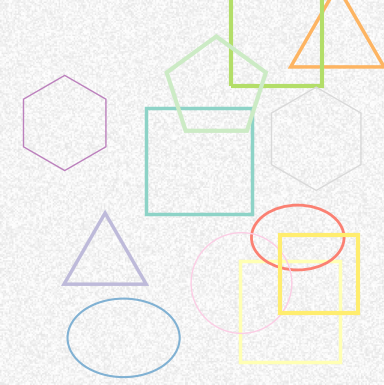[{"shape": "square", "thickness": 2.5, "radius": 0.69, "center": [0.517, 0.581]}, {"shape": "square", "thickness": 2.5, "radius": 0.65, "center": [0.753, 0.191]}, {"shape": "triangle", "thickness": 2.5, "radius": 0.62, "center": [0.273, 0.323]}, {"shape": "oval", "thickness": 2, "radius": 0.6, "center": [0.773, 0.383]}, {"shape": "oval", "thickness": 1.5, "radius": 0.73, "center": [0.321, 0.122]}, {"shape": "triangle", "thickness": 2.5, "radius": 0.7, "center": [0.876, 0.896]}, {"shape": "square", "thickness": 3, "radius": 0.6, "center": [0.718, 0.895]}, {"shape": "circle", "thickness": 1, "radius": 0.65, "center": [0.627, 0.265]}, {"shape": "hexagon", "thickness": 1, "radius": 0.67, "center": [0.821, 0.639]}, {"shape": "hexagon", "thickness": 1, "radius": 0.62, "center": [0.168, 0.681]}, {"shape": "pentagon", "thickness": 3, "radius": 0.68, "center": [0.562, 0.77]}, {"shape": "square", "thickness": 3, "radius": 0.51, "center": [0.828, 0.288]}]